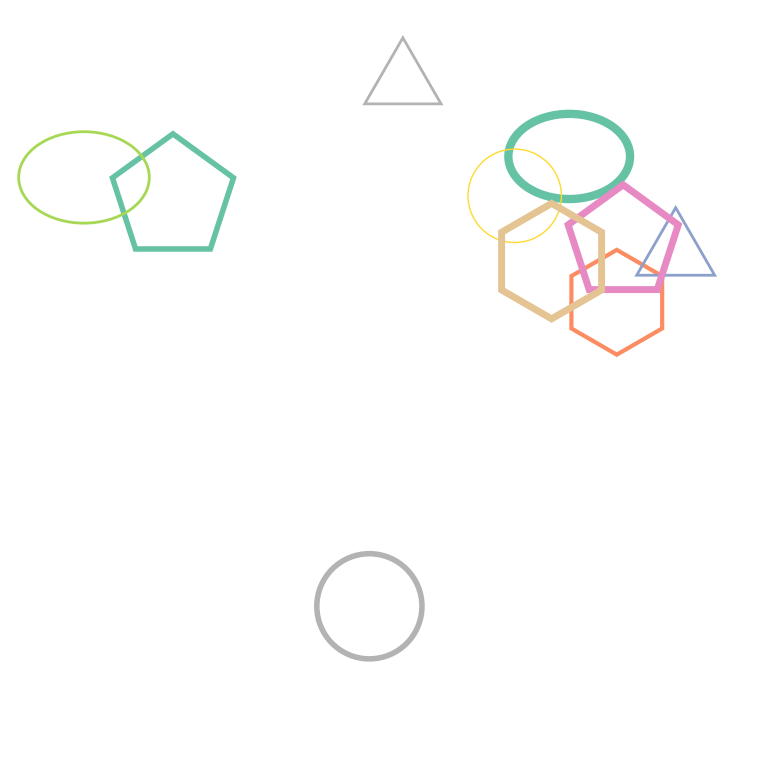[{"shape": "pentagon", "thickness": 2, "radius": 0.41, "center": [0.225, 0.744]}, {"shape": "oval", "thickness": 3, "radius": 0.4, "center": [0.739, 0.797]}, {"shape": "hexagon", "thickness": 1.5, "radius": 0.34, "center": [0.801, 0.607]}, {"shape": "triangle", "thickness": 1, "radius": 0.29, "center": [0.878, 0.672]}, {"shape": "pentagon", "thickness": 2.5, "radius": 0.38, "center": [0.809, 0.685]}, {"shape": "oval", "thickness": 1, "radius": 0.42, "center": [0.109, 0.77]}, {"shape": "circle", "thickness": 0.5, "radius": 0.3, "center": [0.668, 0.746]}, {"shape": "hexagon", "thickness": 2.5, "radius": 0.37, "center": [0.716, 0.661]}, {"shape": "triangle", "thickness": 1, "radius": 0.29, "center": [0.523, 0.894]}, {"shape": "circle", "thickness": 2, "radius": 0.34, "center": [0.48, 0.213]}]